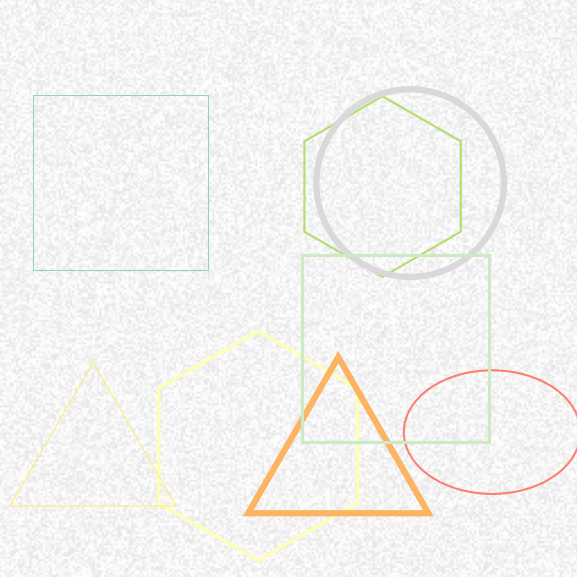[{"shape": "square", "thickness": 0.5, "radius": 0.76, "center": [0.209, 0.683]}, {"shape": "hexagon", "thickness": 1.5, "radius": 0.99, "center": [0.447, 0.227]}, {"shape": "oval", "thickness": 1, "radius": 0.76, "center": [0.852, 0.251]}, {"shape": "triangle", "thickness": 3, "radius": 0.9, "center": [0.586, 0.201]}, {"shape": "hexagon", "thickness": 1, "radius": 0.78, "center": [0.662, 0.676]}, {"shape": "circle", "thickness": 3, "radius": 0.81, "center": [0.71, 0.682]}, {"shape": "square", "thickness": 1.5, "radius": 0.81, "center": [0.685, 0.395]}, {"shape": "triangle", "thickness": 0.5, "radius": 0.83, "center": [0.161, 0.206]}]